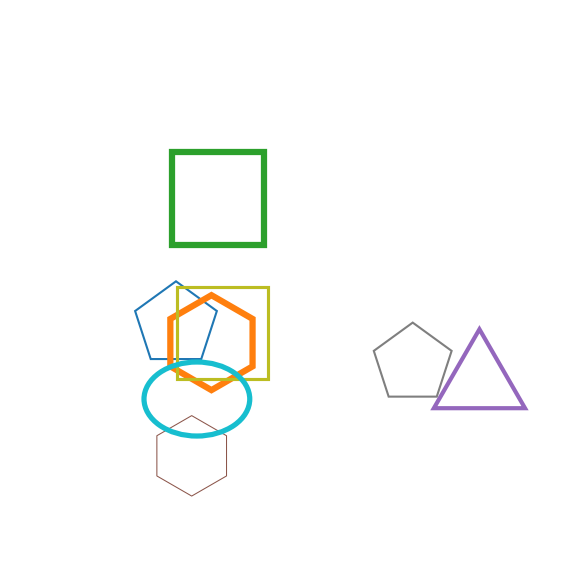[{"shape": "pentagon", "thickness": 1, "radius": 0.37, "center": [0.305, 0.438]}, {"shape": "hexagon", "thickness": 3, "radius": 0.41, "center": [0.366, 0.406]}, {"shape": "square", "thickness": 3, "radius": 0.4, "center": [0.378, 0.655]}, {"shape": "triangle", "thickness": 2, "radius": 0.46, "center": [0.83, 0.338]}, {"shape": "hexagon", "thickness": 0.5, "radius": 0.35, "center": [0.332, 0.21]}, {"shape": "pentagon", "thickness": 1, "radius": 0.35, "center": [0.715, 0.37]}, {"shape": "square", "thickness": 1.5, "radius": 0.39, "center": [0.385, 0.423]}, {"shape": "oval", "thickness": 2.5, "radius": 0.46, "center": [0.341, 0.308]}]